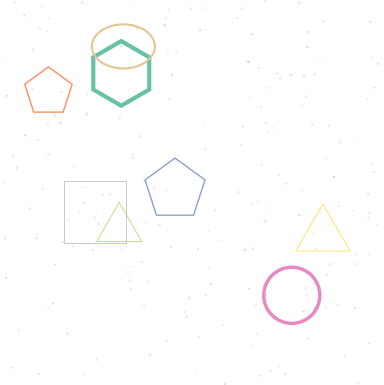[{"shape": "hexagon", "thickness": 3, "radius": 0.42, "center": [0.315, 0.809]}, {"shape": "pentagon", "thickness": 1, "radius": 0.32, "center": [0.126, 0.761]}, {"shape": "pentagon", "thickness": 1, "radius": 0.41, "center": [0.455, 0.507]}, {"shape": "circle", "thickness": 2.5, "radius": 0.36, "center": [0.758, 0.233]}, {"shape": "triangle", "thickness": 0.5, "radius": 0.34, "center": [0.31, 0.407]}, {"shape": "triangle", "thickness": 0.5, "radius": 0.41, "center": [0.839, 0.389]}, {"shape": "oval", "thickness": 1.5, "radius": 0.41, "center": [0.32, 0.879]}, {"shape": "square", "thickness": 0.5, "radius": 0.41, "center": [0.246, 0.449]}]